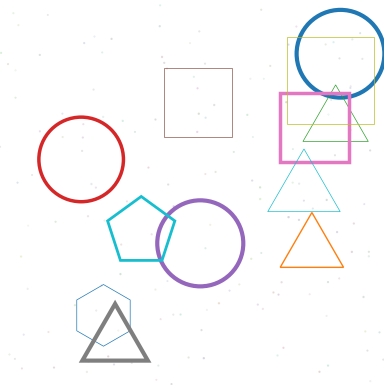[{"shape": "hexagon", "thickness": 0.5, "radius": 0.4, "center": [0.269, 0.181]}, {"shape": "circle", "thickness": 3, "radius": 0.57, "center": [0.884, 0.86]}, {"shape": "triangle", "thickness": 1, "radius": 0.47, "center": [0.81, 0.353]}, {"shape": "triangle", "thickness": 0.5, "radius": 0.49, "center": [0.872, 0.682]}, {"shape": "circle", "thickness": 2.5, "radius": 0.55, "center": [0.211, 0.586]}, {"shape": "circle", "thickness": 3, "radius": 0.56, "center": [0.52, 0.368]}, {"shape": "square", "thickness": 0.5, "radius": 0.44, "center": [0.514, 0.734]}, {"shape": "square", "thickness": 2.5, "radius": 0.45, "center": [0.816, 0.668]}, {"shape": "triangle", "thickness": 3, "radius": 0.49, "center": [0.299, 0.112]}, {"shape": "square", "thickness": 0.5, "radius": 0.57, "center": [0.858, 0.791]}, {"shape": "pentagon", "thickness": 2, "radius": 0.46, "center": [0.367, 0.398]}, {"shape": "triangle", "thickness": 0.5, "radius": 0.54, "center": [0.79, 0.505]}]